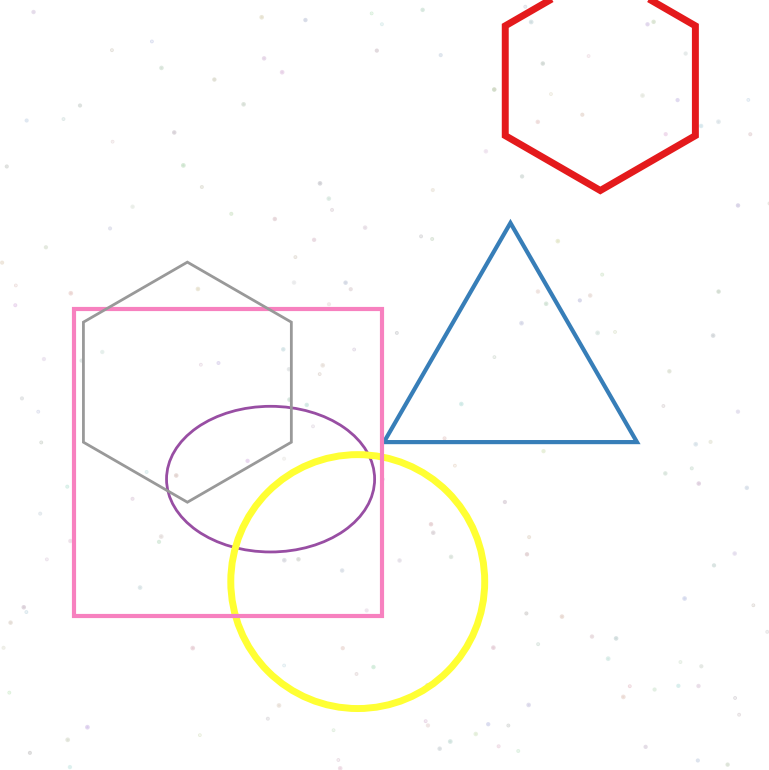[{"shape": "hexagon", "thickness": 2.5, "radius": 0.71, "center": [0.78, 0.895]}, {"shape": "triangle", "thickness": 1.5, "radius": 0.95, "center": [0.663, 0.521]}, {"shape": "oval", "thickness": 1, "radius": 0.68, "center": [0.351, 0.378]}, {"shape": "circle", "thickness": 2.5, "radius": 0.82, "center": [0.465, 0.245]}, {"shape": "square", "thickness": 1.5, "radius": 1.0, "center": [0.296, 0.399]}, {"shape": "hexagon", "thickness": 1, "radius": 0.78, "center": [0.243, 0.504]}]